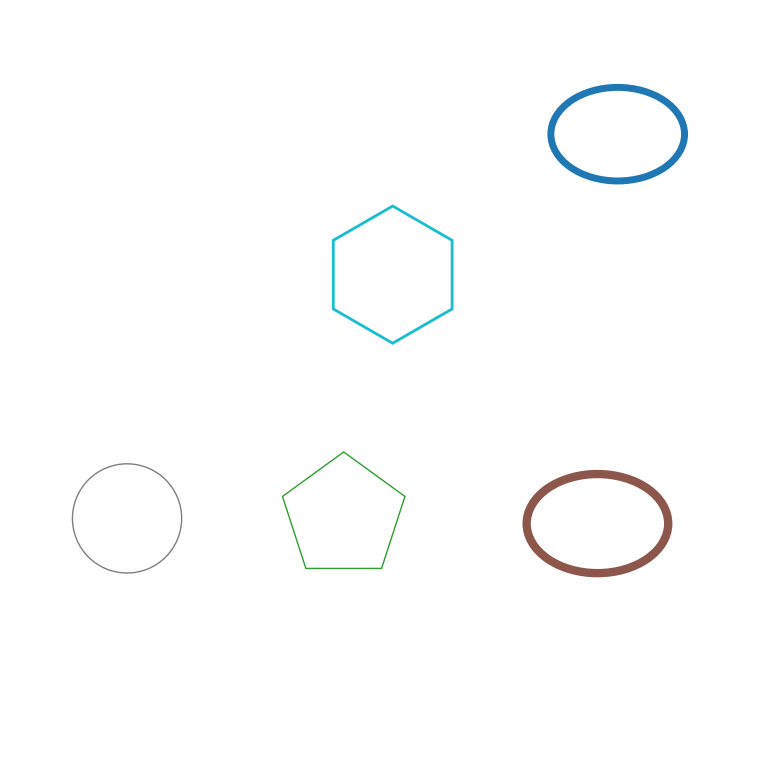[{"shape": "oval", "thickness": 2.5, "radius": 0.43, "center": [0.802, 0.826]}, {"shape": "pentagon", "thickness": 0.5, "radius": 0.42, "center": [0.446, 0.329]}, {"shape": "oval", "thickness": 3, "radius": 0.46, "center": [0.776, 0.32]}, {"shape": "circle", "thickness": 0.5, "radius": 0.35, "center": [0.165, 0.327]}, {"shape": "hexagon", "thickness": 1, "radius": 0.45, "center": [0.51, 0.643]}]